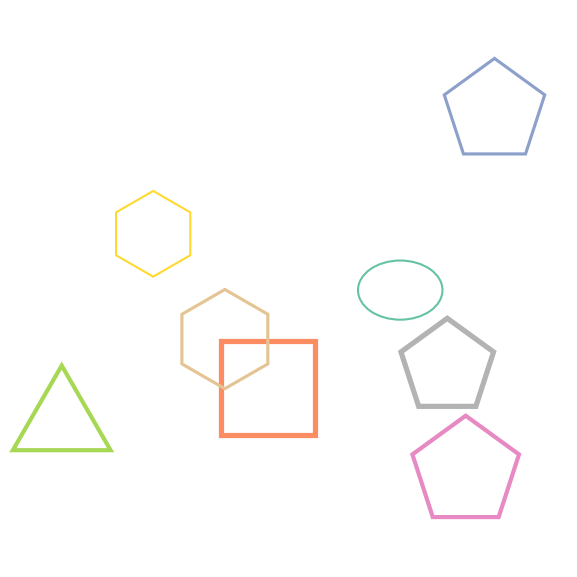[{"shape": "oval", "thickness": 1, "radius": 0.37, "center": [0.693, 0.497]}, {"shape": "square", "thickness": 2.5, "radius": 0.41, "center": [0.464, 0.327]}, {"shape": "pentagon", "thickness": 1.5, "radius": 0.46, "center": [0.856, 0.807]}, {"shape": "pentagon", "thickness": 2, "radius": 0.49, "center": [0.806, 0.182]}, {"shape": "triangle", "thickness": 2, "radius": 0.49, "center": [0.107, 0.268]}, {"shape": "hexagon", "thickness": 1, "radius": 0.37, "center": [0.265, 0.594]}, {"shape": "hexagon", "thickness": 1.5, "radius": 0.43, "center": [0.389, 0.412]}, {"shape": "pentagon", "thickness": 2.5, "radius": 0.42, "center": [0.774, 0.364]}]